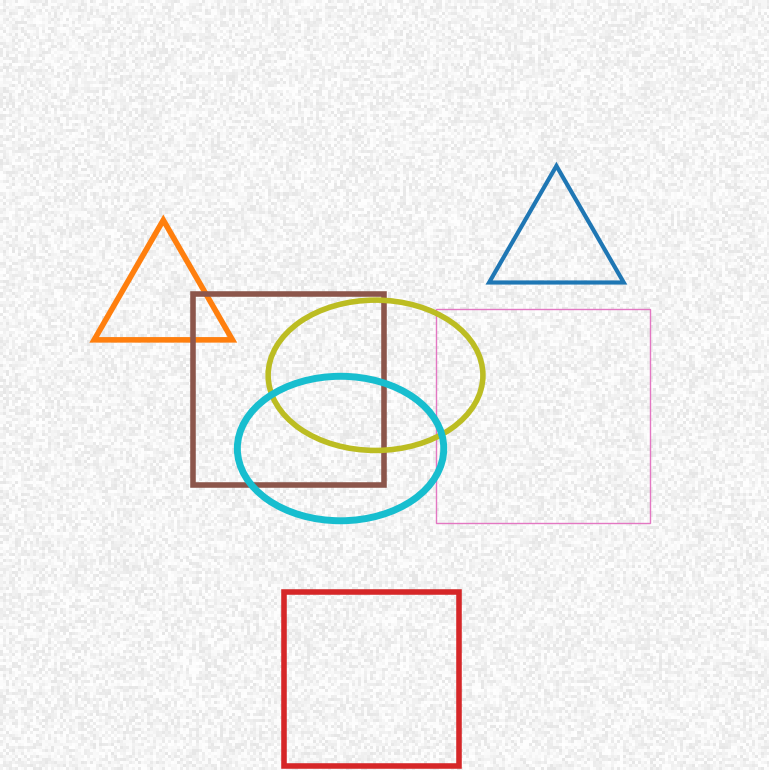[{"shape": "triangle", "thickness": 1.5, "radius": 0.5, "center": [0.723, 0.684]}, {"shape": "triangle", "thickness": 2, "radius": 0.52, "center": [0.212, 0.61]}, {"shape": "square", "thickness": 2, "radius": 0.57, "center": [0.483, 0.118]}, {"shape": "square", "thickness": 2, "radius": 0.62, "center": [0.375, 0.494]}, {"shape": "square", "thickness": 0.5, "radius": 0.69, "center": [0.705, 0.46]}, {"shape": "oval", "thickness": 2, "radius": 0.7, "center": [0.488, 0.513]}, {"shape": "oval", "thickness": 2.5, "radius": 0.67, "center": [0.442, 0.418]}]